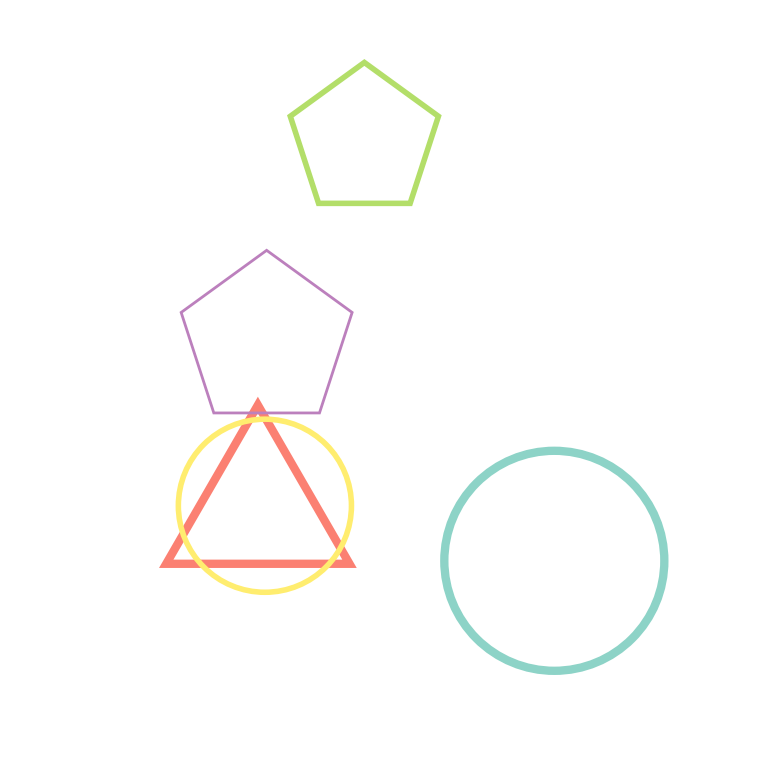[{"shape": "circle", "thickness": 3, "radius": 0.71, "center": [0.72, 0.272]}, {"shape": "triangle", "thickness": 3, "radius": 0.69, "center": [0.335, 0.337]}, {"shape": "pentagon", "thickness": 2, "radius": 0.51, "center": [0.473, 0.818]}, {"shape": "pentagon", "thickness": 1, "radius": 0.58, "center": [0.346, 0.558]}, {"shape": "circle", "thickness": 2, "radius": 0.56, "center": [0.344, 0.343]}]